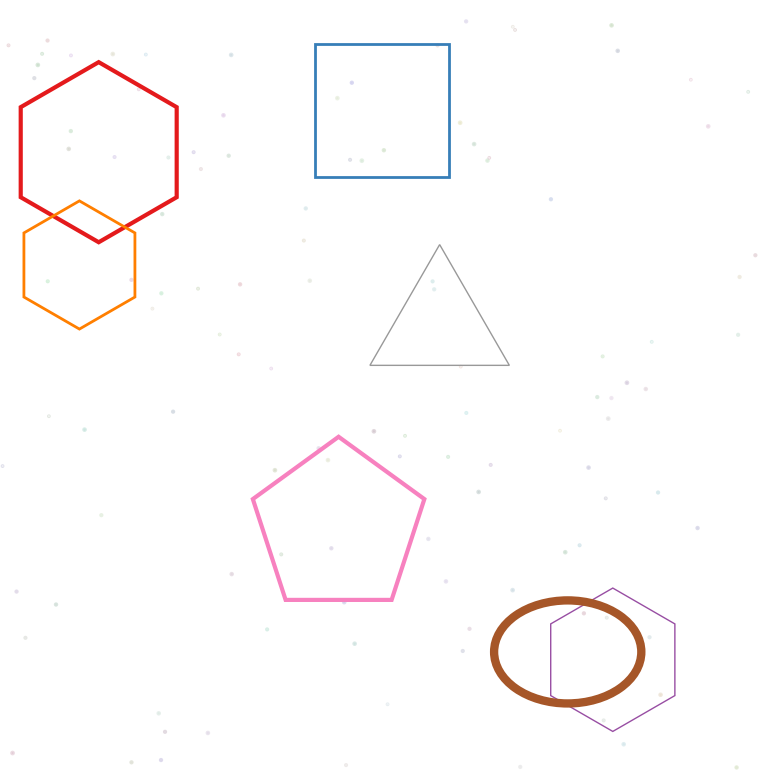[{"shape": "hexagon", "thickness": 1.5, "radius": 0.58, "center": [0.128, 0.802]}, {"shape": "square", "thickness": 1, "radius": 0.43, "center": [0.496, 0.857]}, {"shape": "hexagon", "thickness": 0.5, "radius": 0.47, "center": [0.796, 0.143]}, {"shape": "hexagon", "thickness": 1, "radius": 0.42, "center": [0.103, 0.656]}, {"shape": "oval", "thickness": 3, "radius": 0.48, "center": [0.737, 0.153]}, {"shape": "pentagon", "thickness": 1.5, "radius": 0.59, "center": [0.44, 0.316]}, {"shape": "triangle", "thickness": 0.5, "radius": 0.52, "center": [0.571, 0.578]}]